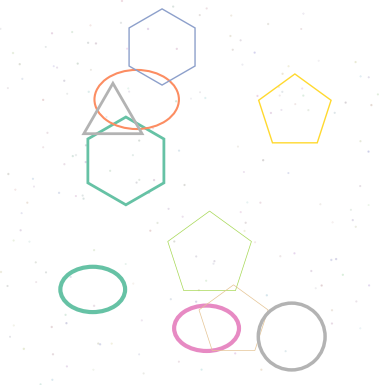[{"shape": "oval", "thickness": 3, "radius": 0.42, "center": [0.241, 0.248]}, {"shape": "hexagon", "thickness": 2, "radius": 0.57, "center": [0.327, 0.582]}, {"shape": "oval", "thickness": 1.5, "radius": 0.55, "center": [0.355, 0.742]}, {"shape": "hexagon", "thickness": 1, "radius": 0.49, "center": [0.421, 0.878]}, {"shape": "oval", "thickness": 3, "radius": 0.42, "center": [0.537, 0.147]}, {"shape": "pentagon", "thickness": 0.5, "radius": 0.57, "center": [0.544, 0.337]}, {"shape": "pentagon", "thickness": 1, "radius": 0.49, "center": [0.766, 0.709]}, {"shape": "pentagon", "thickness": 0.5, "radius": 0.47, "center": [0.607, 0.166]}, {"shape": "triangle", "thickness": 2, "radius": 0.44, "center": [0.293, 0.696]}, {"shape": "circle", "thickness": 2.5, "radius": 0.43, "center": [0.758, 0.126]}]